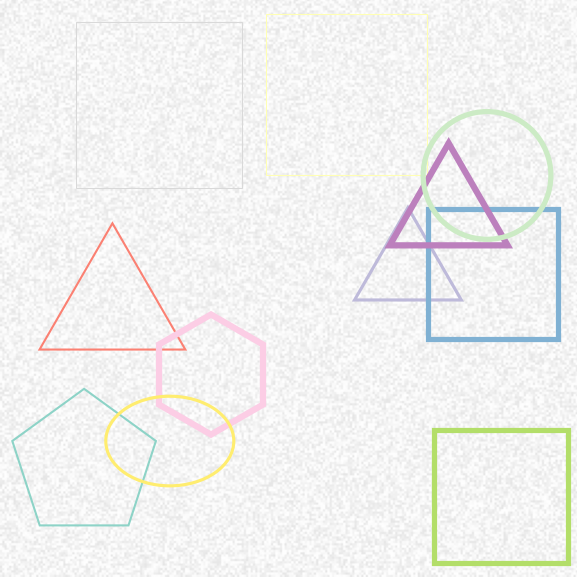[{"shape": "pentagon", "thickness": 1, "radius": 0.65, "center": [0.146, 0.195]}, {"shape": "square", "thickness": 0.5, "radius": 0.7, "center": [0.6, 0.836]}, {"shape": "triangle", "thickness": 1.5, "radius": 0.53, "center": [0.706, 0.533]}, {"shape": "triangle", "thickness": 1, "radius": 0.73, "center": [0.195, 0.467]}, {"shape": "square", "thickness": 2.5, "radius": 0.56, "center": [0.854, 0.524]}, {"shape": "square", "thickness": 2.5, "radius": 0.58, "center": [0.868, 0.139]}, {"shape": "hexagon", "thickness": 3, "radius": 0.52, "center": [0.365, 0.351]}, {"shape": "square", "thickness": 0.5, "radius": 0.72, "center": [0.275, 0.818]}, {"shape": "triangle", "thickness": 3, "radius": 0.59, "center": [0.777, 0.633]}, {"shape": "circle", "thickness": 2.5, "radius": 0.55, "center": [0.843, 0.695]}, {"shape": "oval", "thickness": 1.5, "radius": 0.55, "center": [0.294, 0.235]}]